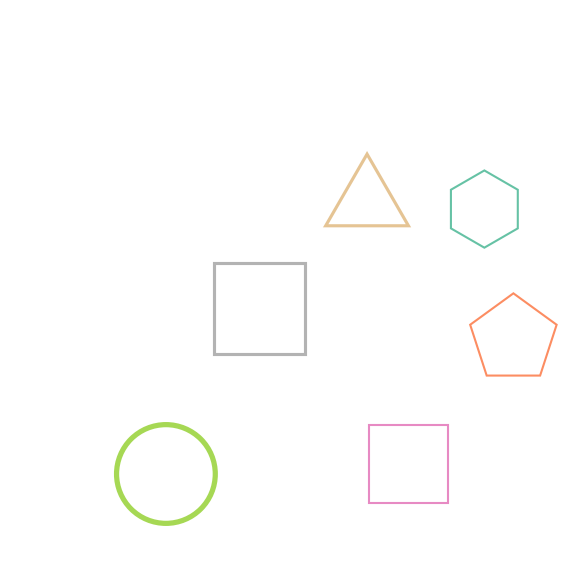[{"shape": "hexagon", "thickness": 1, "radius": 0.33, "center": [0.839, 0.637]}, {"shape": "pentagon", "thickness": 1, "radius": 0.39, "center": [0.889, 0.412]}, {"shape": "square", "thickness": 1, "radius": 0.34, "center": [0.707, 0.196]}, {"shape": "circle", "thickness": 2.5, "radius": 0.43, "center": [0.287, 0.178]}, {"shape": "triangle", "thickness": 1.5, "radius": 0.41, "center": [0.636, 0.65]}, {"shape": "square", "thickness": 1.5, "radius": 0.39, "center": [0.449, 0.466]}]